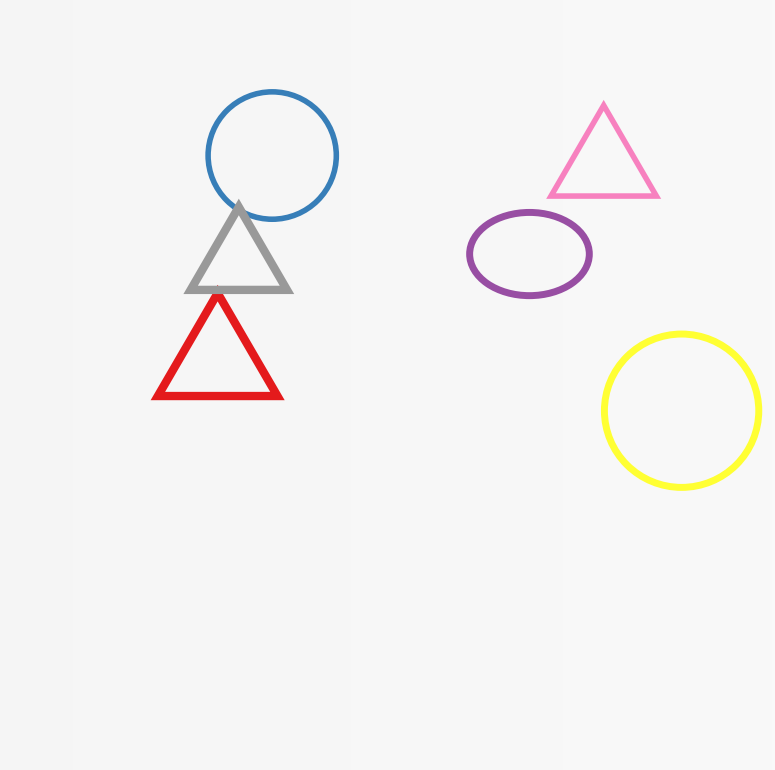[{"shape": "triangle", "thickness": 3, "radius": 0.45, "center": [0.281, 0.53]}, {"shape": "circle", "thickness": 2, "radius": 0.41, "center": [0.351, 0.798]}, {"shape": "oval", "thickness": 2.5, "radius": 0.39, "center": [0.683, 0.67]}, {"shape": "circle", "thickness": 2.5, "radius": 0.5, "center": [0.879, 0.467]}, {"shape": "triangle", "thickness": 2, "radius": 0.39, "center": [0.779, 0.785]}, {"shape": "triangle", "thickness": 3, "radius": 0.36, "center": [0.308, 0.659]}]